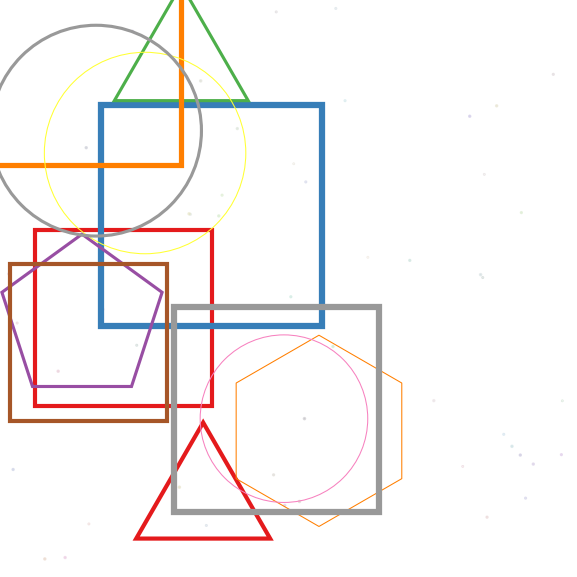[{"shape": "triangle", "thickness": 2, "radius": 0.67, "center": [0.352, 0.133]}, {"shape": "square", "thickness": 2, "radius": 0.76, "center": [0.214, 0.448]}, {"shape": "square", "thickness": 3, "radius": 0.96, "center": [0.367, 0.626]}, {"shape": "triangle", "thickness": 1.5, "radius": 0.67, "center": [0.314, 0.892]}, {"shape": "pentagon", "thickness": 1.5, "radius": 0.73, "center": [0.142, 0.448]}, {"shape": "hexagon", "thickness": 0.5, "radius": 0.83, "center": [0.552, 0.253]}, {"shape": "square", "thickness": 2.5, "radius": 0.87, "center": [0.14, 0.887]}, {"shape": "circle", "thickness": 0.5, "radius": 0.87, "center": [0.251, 0.734]}, {"shape": "square", "thickness": 2, "radius": 0.68, "center": [0.154, 0.407]}, {"shape": "circle", "thickness": 0.5, "radius": 0.73, "center": [0.492, 0.274]}, {"shape": "circle", "thickness": 1.5, "radius": 0.91, "center": [0.166, 0.773]}, {"shape": "square", "thickness": 3, "radius": 0.88, "center": [0.479, 0.29]}]